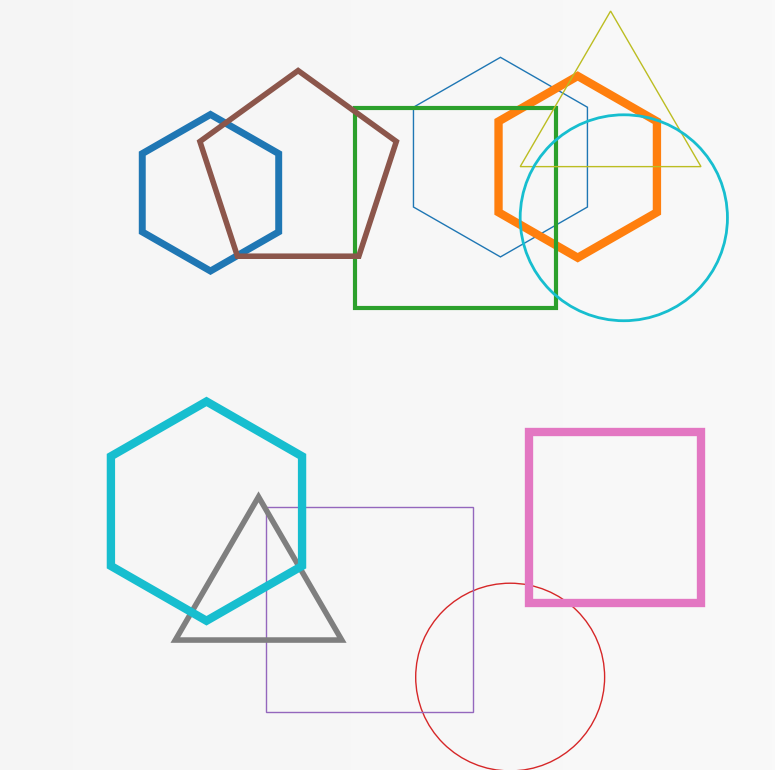[{"shape": "hexagon", "thickness": 0.5, "radius": 0.65, "center": [0.646, 0.796]}, {"shape": "hexagon", "thickness": 2.5, "radius": 0.51, "center": [0.272, 0.75]}, {"shape": "hexagon", "thickness": 3, "radius": 0.59, "center": [0.745, 0.783]}, {"shape": "square", "thickness": 1.5, "radius": 0.65, "center": [0.588, 0.73]}, {"shape": "circle", "thickness": 0.5, "radius": 0.61, "center": [0.658, 0.121]}, {"shape": "square", "thickness": 0.5, "radius": 0.67, "center": [0.476, 0.208]}, {"shape": "pentagon", "thickness": 2, "radius": 0.67, "center": [0.385, 0.775]}, {"shape": "square", "thickness": 3, "radius": 0.55, "center": [0.793, 0.327]}, {"shape": "triangle", "thickness": 2, "radius": 0.62, "center": [0.334, 0.231]}, {"shape": "triangle", "thickness": 0.5, "radius": 0.67, "center": [0.788, 0.851]}, {"shape": "hexagon", "thickness": 3, "radius": 0.71, "center": [0.266, 0.336]}, {"shape": "circle", "thickness": 1, "radius": 0.67, "center": [0.805, 0.717]}]